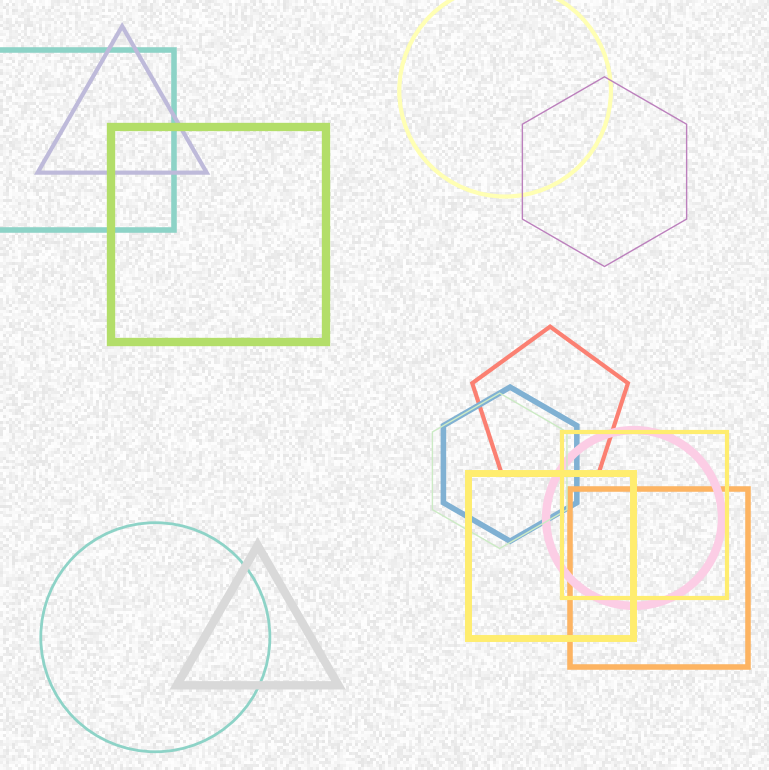[{"shape": "circle", "thickness": 1, "radius": 0.74, "center": [0.202, 0.172]}, {"shape": "square", "thickness": 2, "radius": 0.59, "center": [0.108, 0.818]}, {"shape": "circle", "thickness": 1.5, "radius": 0.69, "center": [0.656, 0.882]}, {"shape": "triangle", "thickness": 1.5, "radius": 0.63, "center": [0.159, 0.839]}, {"shape": "pentagon", "thickness": 1.5, "radius": 0.53, "center": [0.714, 0.47]}, {"shape": "hexagon", "thickness": 2, "radius": 0.5, "center": [0.662, 0.397]}, {"shape": "square", "thickness": 2, "radius": 0.58, "center": [0.855, 0.249]}, {"shape": "square", "thickness": 3, "radius": 0.7, "center": [0.283, 0.696]}, {"shape": "circle", "thickness": 3, "radius": 0.57, "center": [0.823, 0.327]}, {"shape": "triangle", "thickness": 3, "radius": 0.61, "center": [0.335, 0.171]}, {"shape": "hexagon", "thickness": 0.5, "radius": 0.62, "center": [0.785, 0.777]}, {"shape": "hexagon", "thickness": 0.5, "radius": 0.5, "center": [0.649, 0.389]}, {"shape": "square", "thickness": 2.5, "radius": 0.54, "center": [0.715, 0.279]}, {"shape": "square", "thickness": 1.5, "radius": 0.54, "center": [0.837, 0.331]}]